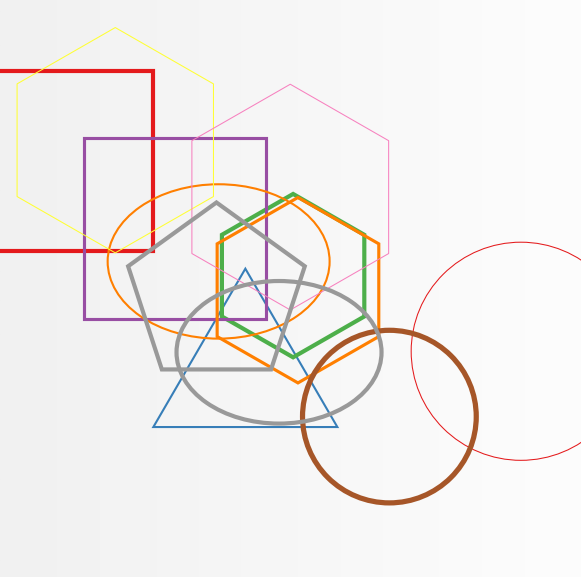[{"shape": "square", "thickness": 2, "radius": 0.78, "center": [0.108, 0.72]}, {"shape": "circle", "thickness": 0.5, "radius": 0.94, "center": [0.896, 0.391]}, {"shape": "triangle", "thickness": 1, "radius": 0.91, "center": [0.422, 0.351]}, {"shape": "hexagon", "thickness": 2, "radius": 0.71, "center": [0.504, 0.522]}, {"shape": "square", "thickness": 1.5, "radius": 0.78, "center": [0.301, 0.604]}, {"shape": "hexagon", "thickness": 1.5, "radius": 0.8, "center": [0.513, 0.497]}, {"shape": "oval", "thickness": 1, "radius": 0.95, "center": [0.376, 0.546]}, {"shape": "hexagon", "thickness": 0.5, "radius": 0.98, "center": [0.198, 0.756]}, {"shape": "circle", "thickness": 2.5, "radius": 0.75, "center": [0.67, 0.278]}, {"shape": "hexagon", "thickness": 0.5, "radius": 0.98, "center": [0.499, 0.658]}, {"shape": "pentagon", "thickness": 2, "radius": 0.8, "center": [0.372, 0.489]}, {"shape": "oval", "thickness": 2, "radius": 0.88, "center": [0.48, 0.389]}]